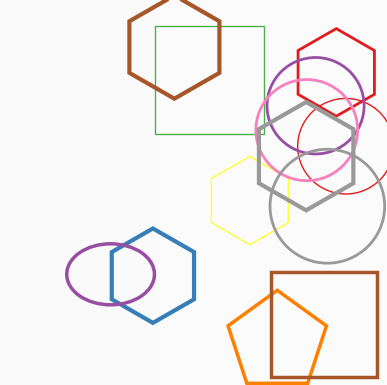[{"shape": "circle", "thickness": 1, "radius": 0.62, "center": [0.892, 0.62]}, {"shape": "hexagon", "thickness": 2, "radius": 0.57, "center": [0.868, 0.812]}, {"shape": "hexagon", "thickness": 3, "radius": 0.61, "center": [0.395, 0.284]}, {"shape": "square", "thickness": 1, "radius": 0.7, "center": [0.541, 0.793]}, {"shape": "oval", "thickness": 2.5, "radius": 0.57, "center": [0.285, 0.288]}, {"shape": "circle", "thickness": 2, "radius": 0.63, "center": [0.814, 0.725]}, {"shape": "pentagon", "thickness": 2.5, "radius": 0.67, "center": [0.715, 0.112]}, {"shape": "hexagon", "thickness": 1, "radius": 0.57, "center": [0.645, 0.479]}, {"shape": "square", "thickness": 2.5, "radius": 0.68, "center": [0.837, 0.157]}, {"shape": "hexagon", "thickness": 3, "radius": 0.67, "center": [0.45, 0.878]}, {"shape": "circle", "thickness": 2, "radius": 0.66, "center": [0.792, 0.662]}, {"shape": "circle", "thickness": 2, "radius": 0.74, "center": [0.845, 0.464]}, {"shape": "hexagon", "thickness": 3, "radius": 0.7, "center": [0.79, 0.594]}]